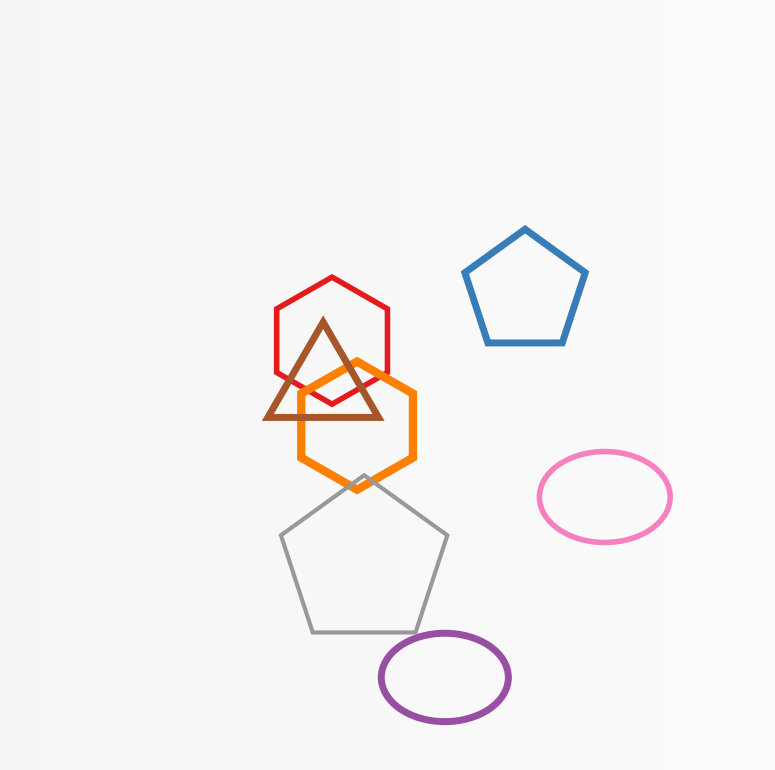[{"shape": "hexagon", "thickness": 2, "radius": 0.41, "center": [0.428, 0.558]}, {"shape": "pentagon", "thickness": 2.5, "radius": 0.41, "center": [0.678, 0.621]}, {"shape": "oval", "thickness": 2.5, "radius": 0.41, "center": [0.574, 0.12]}, {"shape": "hexagon", "thickness": 3, "radius": 0.42, "center": [0.461, 0.447]}, {"shape": "triangle", "thickness": 2.5, "radius": 0.41, "center": [0.417, 0.499]}, {"shape": "oval", "thickness": 2, "radius": 0.42, "center": [0.78, 0.355]}, {"shape": "pentagon", "thickness": 1.5, "radius": 0.56, "center": [0.47, 0.27]}]